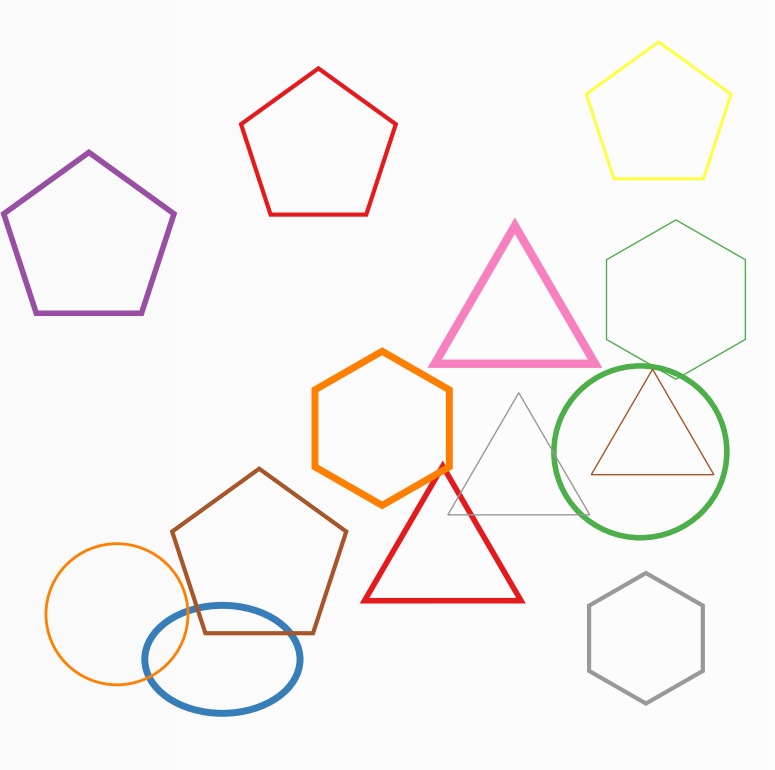[{"shape": "triangle", "thickness": 2, "radius": 0.58, "center": [0.571, 0.278]}, {"shape": "pentagon", "thickness": 1.5, "radius": 0.52, "center": [0.411, 0.806]}, {"shape": "oval", "thickness": 2.5, "radius": 0.5, "center": [0.287, 0.144]}, {"shape": "circle", "thickness": 2, "radius": 0.56, "center": [0.826, 0.413]}, {"shape": "hexagon", "thickness": 0.5, "radius": 0.52, "center": [0.872, 0.611]}, {"shape": "pentagon", "thickness": 2, "radius": 0.58, "center": [0.115, 0.687]}, {"shape": "hexagon", "thickness": 2.5, "radius": 0.5, "center": [0.493, 0.444]}, {"shape": "circle", "thickness": 1, "radius": 0.46, "center": [0.151, 0.202]}, {"shape": "pentagon", "thickness": 1, "radius": 0.49, "center": [0.85, 0.847]}, {"shape": "pentagon", "thickness": 1.5, "radius": 0.59, "center": [0.334, 0.273]}, {"shape": "triangle", "thickness": 0.5, "radius": 0.46, "center": [0.842, 0.429]}, {"shape": "triangle", "thickness": 3, "radius": 0.6, "center": [0.664, 0.587]}, {"shape": "hexagon", "thickness": 1.5, "radius": 0.42, "center": [0.833, 0.171]}, {"shape": "triangle", "thickness": 0.5, "radius": 0.53, "center": [0.669, 0.384]}]